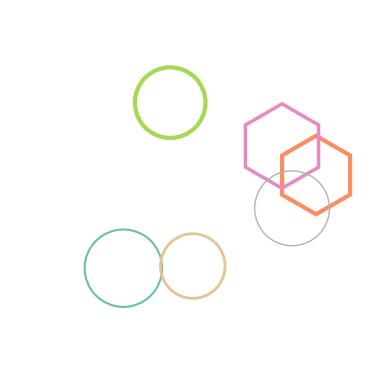[{"shape": "circle", "thickness": 1.5, "radius": 0.5, "center": [0.321, 0.303]}, {"shape": "hexagon", "thickness": 3, "radius": 0.51, "center": [0.821, 0.545]}, {"shape": "hexagon", "thickness": 2.5, "radius": 0.55, "center": [0.732, 0.621]}, {"shape": "circle", "thickness": 3, "radius": 0.46, "center": [0.442, 0.733]}, {"shape": "circle", "thickness": 2, "radius": 0.42, "center": [0.501, 0.309]}, {"shape": "circle", "thickness": 1, "radius": 0.49, "center": [0.759, 0.459]}]